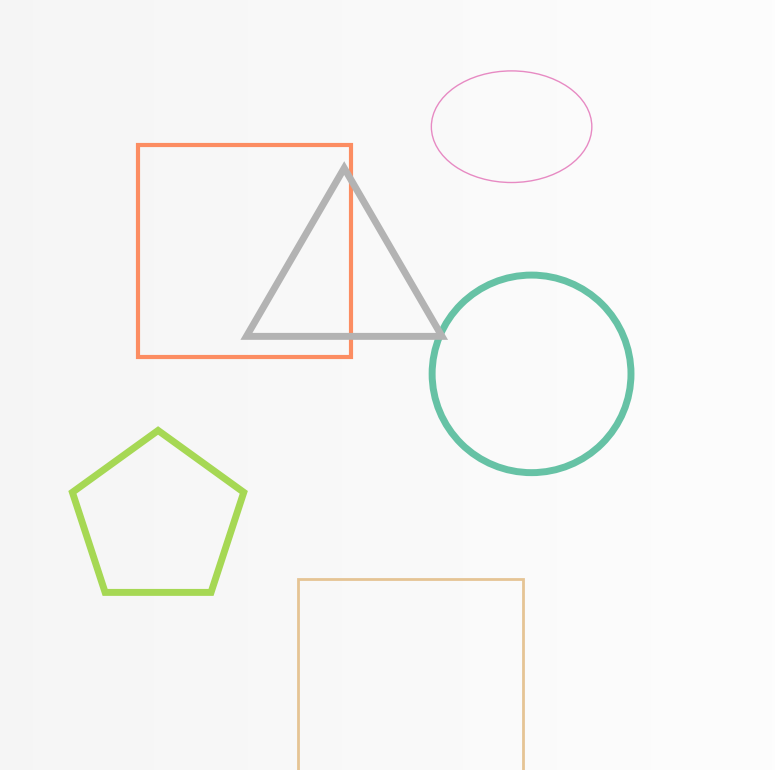[{"shape": "circle", "thickness": 2.5, "radius": 0.64, "center": [0.686, 0.514]}, {"shape": "square", "thickness": 1.5, "radius": 0.69, "center": [0.315, 0.674]}, {"shape": "oval", "thickness": 0.5, "radius": 0.52, "center": [0.66, 0.835]}, {"shape": "pentagon", "thickness": 2.5, "radius": 0.58, "center": [0.204, 0.325]}, {"shape": "square", "thickness": 1, "radius": 0.73, "center": [0.53, 0.103]}, {"shape": "triangle", "thickness": 2.5, "radius": 0.73, "center": [0.444, 0.636]}]